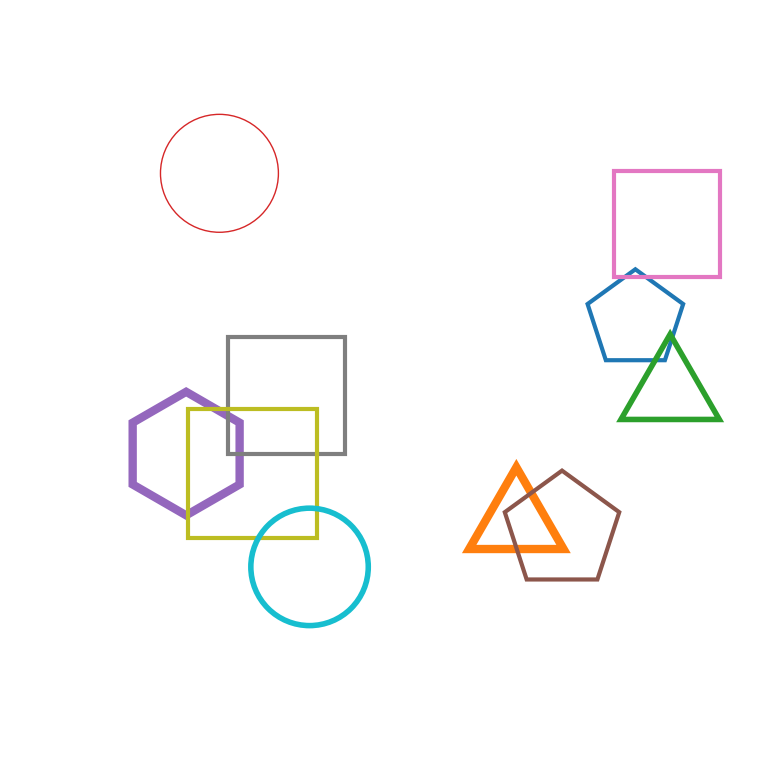[{"shape": "pentagon", "thickness": 1.5, "radius": 0.33, "center": [0.825, 0.585]}, {"shape": "triangle", "thickness": 3, "radius": 0.35, "center": [0.671, 0.322]}, {"shape": "triangle", "thickness": 2, "radius": 0.37, "center": [0.87, 0.492]}, {"shape": "circle", "thickness": 0.5, "radius": 0.38, "center": [0.285, 0.775]}, {"shape": "hexagon", "thickness": 3, "radius": 0.4, "center": [0.242, 0.411]}, {"shape": "pentagon", "thickness": 1.5, "radius": 0.39, "center": [0.73, 0.311]}, {"shape": "square", "thickness": 1.5, "radius": 0.35, "center": [0.866, 0.709]}, {"shape": "square", "thickness": 1.5, "radius": 0.38, "center": [0.372, 0.487]}, {"shape": "square", "thickness": 1.5, "radius": 0.42, "center": [0.328, 0.385]}, {"shape": "circle", "thickness": 2, "radius": 0.38, "center": [0.402, 0.264]}]